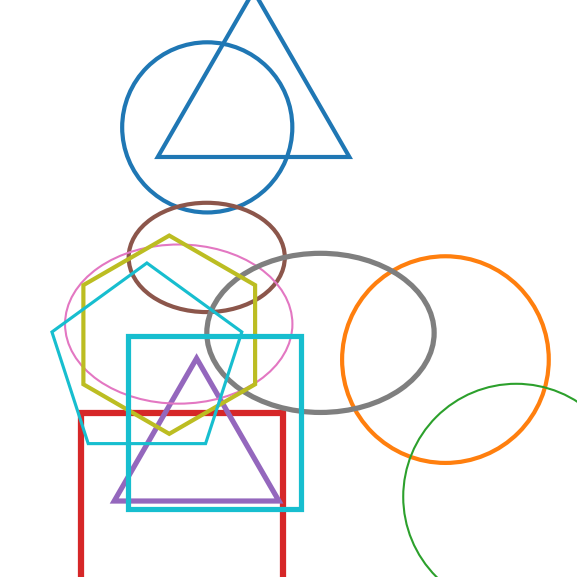[{"shape": "circle", "thickness": 2, "radius": 0.74, "center": [0.359, 0.779]}, {"shape": "triangle", "thickness": 2, "radius": 0.96, "center": [0.439, 0.823]}, {"shape": "circle", "thickness": 2, "radius": 0.89, "center": [0.771, 0.376]}, {"shape": "circle", "thickness": 1, "radius": 0.98, "center": [0.894, 0.139]}, {"shape": "square", "thickness": 3, "radius": 0.87, "center": [0.315, 0.109]}, {"shape": "triangle", "thickness": 2.5, "radius": 0.82, "center": [0.34, 0.214]}, {"shape": "oval", "thickness": 2, "radius": 0.68, "center": [0.358, 0.553]}, {"shape": "oval", "thickness": 1, "radius": 0.98, "center": [0.309, 0.438]}, {"shape": "oval", "thickness": 2.5, "radius": 0.98, "center": [0.555, 0.423]}, {"shape": "hexagon", "thickness": 2, "radius": 0.86, "center": [0.293, 0.42]}, {"shape": "pentagon", "thickness": 1.5, "radius": 0.86, "center": [0.254, 0.371]}, {"shape": "square", "thickness": 2.5, "radius": 0.75, "center": [0.371, 0.267]}]